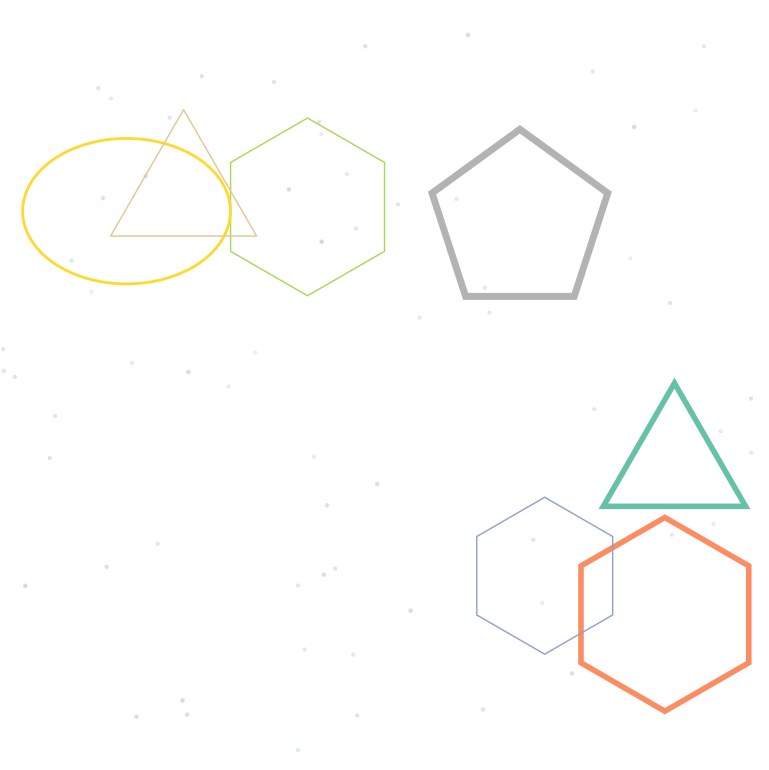[{"shape": "triangle", "thickness": 2, "radius": 0.53, "center": [0.876, 0.396]}, {"shape": "hexagon", "thickness": 2, "radius": 0.63, "center": [0.863, 0.202]}, {"shape": "hexagon", "thickness": 0.5, "radius": 0.51, "center": [0.707, 0.252]}, {"shape": "hexagon", "thickness": 0.5, "radius": 0.58, "center": [0.399, 0.731]}, {"shape": "oval", "thickness": 1, "radius": 0.67, "center": [0.164, 0.726]}, {"shape": "triangle", "thickness": 0.5, "radius": 0.55, "center": [0.238, 0.748]}, {"shape": "pentagon", "thickness": 2.5, "radius": 0.6, "center": [0.675, 0.712]}]